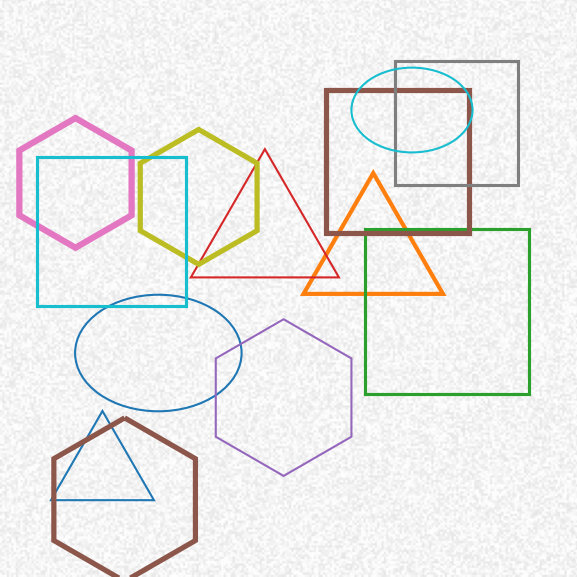[{"shape": "triangle", "thickness": 1, "radius": 0.51, "center": [0.177, 0.185]}, {"shape": "oval", "thickness": 1, "radius": 0.72, "center": [0.274, 0.388]}, {"shape": "triangle", "thickness": 2, "radius": 0.7, "center": [0.646, 0.56]}, {"shape": "square", "thickness": 1.5, "radius": 0.71, "center": [0.774, 0.46]}, {"shape": "triangle", "thickness": 1, "radius": 0.74, "center": [0.459, 0.593]}, {"shape": "hexagon", "thickness": 1, "radius": 0.68, "center": [0.491, 0.311]}, {"shape": "hexagon", "thickness": 2.5, "radius": 0.71, "center": [0.216, 0.134]}, {"shape": "square", "thickness": 2.5, "radius": 0.62, "center": [0.688, 0.719]}, {"shape": "hexagon", "thickness": 3, "radius": 0.56, "center": [0.131, 0.682]}, {"shape": "square", "thickness": 1.5, "radius": 0.53, "center": [0.79, 0.786]}, {"shape": "hexagon", "thickness": 2.5, "radius": 0.58, "center": [0.344, 0.658]}, {"shape": "oval", "thickness": 1, "radius": 0.52, "center": [0.713, 0.809]}, {"shape": "square", "thickness": 1.5, "radius": 0.64, "center": [0.194, 0.598]}]